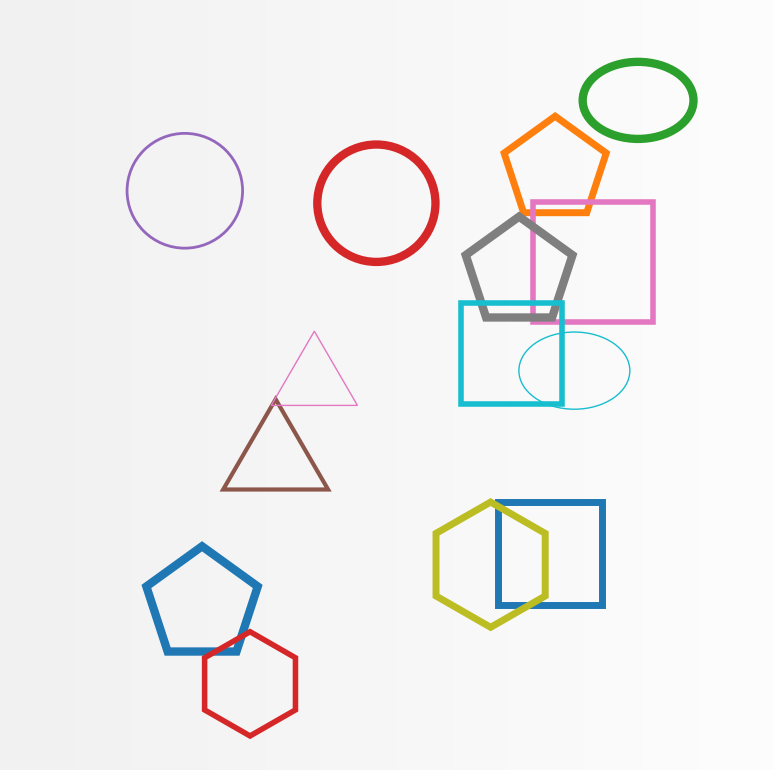[{"shape": "square", "thickness": 2.5, "radius": 0.33, "center": [0.71, 0.281]}, {"shape": "pentagon", "thickness": 3, "radius": 0.38, "center": [0.261, 0.215]}, {"shape": "pentagon", "thickness": 2.5, "radius": 0.35, "center": [0.716, 0.78]}, {"shape": "oval", "thickness": 3, "radius": 0.36, "center": [0.823, 0.87]}, {"shape": "hexagon", "thickness": 2, "radius": 0.34, "center": [0.323, 0.112]}, {"shape": "circle", "thickness": 3, "radius": 0.38, "center": [0.486, 0.736]}, {"shape": "circle", "thickness": 1, "radius": 0.37, "center": [0.238, 0.752]}, {"shape": "triangle", "thickness": 1.5, "radius": 0.39, "center": [0.356, 0.403]}, {"shape": "triangle", "thickness": 0.5, "radius": 0.32, "center": [0.406, 0.506]}, {"shape": "square", "thickness": 2, "radius": 0.39, "center": [0.765, 0.66]}, {"shape": "pentagon", "thickness": 3, "radius": 0.36, "center": [0.67, 0.646]}, {"shape": "hexagon", "thickness": 2.5, "radius": 0.41, "center": [0.633, 0.267]}, {"shape": "oval", "thickness": 0.5, "radius": 0.36, "center": [0.741, 0.519]}, {"shape": "square", "thickness": 2, "radius": 0.33, "center": [0.66, 0.541]}]